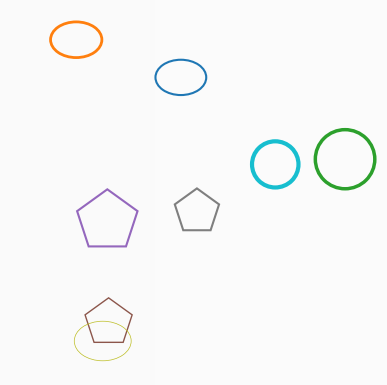[{"shape": "oval", "thickness": 1.5, "radius": 0.33, "center": [0.467, 0.799]}, {"shape": "oval", "thickness": 2, "radius": 0.33, "center": [0.197, 0.897]}, {"shape": "circle", "thickness": 2.5, "radius": 0.38, "center": [0.89, 0.586]}, {"shape": "pentagon", "thickness": 1.5, "radius": 0.41, "center": [0.277, 0.426]}, {"shape": "pentagon", "thickness": 1, "radius": 0.32, "center": [0.28, 0.162]}, {"shape": "pentagon", "thickness": 1.5, "radius": 0.3, "center": [0.508, 0.451]}, {"shape": "oval", "thickness": 0.5, "radius": 0.37, "center": [0.265, 0.114]}, {"shape": "circle", "thickness": 3, "radius": 0.3, "center": [0.71, 0.573]}]